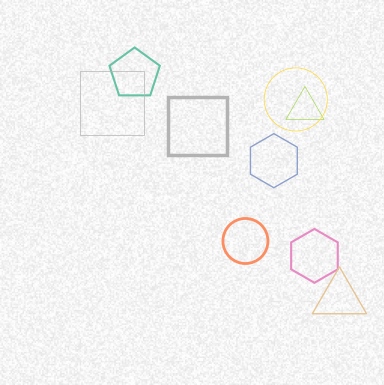[{"shape": "pentagon", "thickness": 1.5, "radius": 0.34, "center": [0.35, 0.808]}, {"shape": "circle", "thickness": 2, "radius": 0.29, "center": [0.637, 0.374]}, {"shape": "hexagon", "thickness": 1, "radius": 0.35, "center": [0.711, 0.583]}, {"shape": "hexagon", "thickness": 1.5, "radius": 0.35, "center": [0.817, 0.335]}, {"shape": "triangle", "thickness": 0.5, "radius": 0.29, "center": [0.792, 0.718]}, {"shape": "circle", "thickness": 0.5, "radius": 0.41, "center": [0.768, 0.742]}, {"shape": "triangle", "thickness": 1, "radius": 0.41, "center": [0.882, 0.226]}, {"shape": "square", "thickness": 0.5, "radius": 0.41, "center": [0.291, 0.732]}, {"shape": "square", "thickness": 2.5, "radius": 0.38, "center": [0.513, 0.673]}]